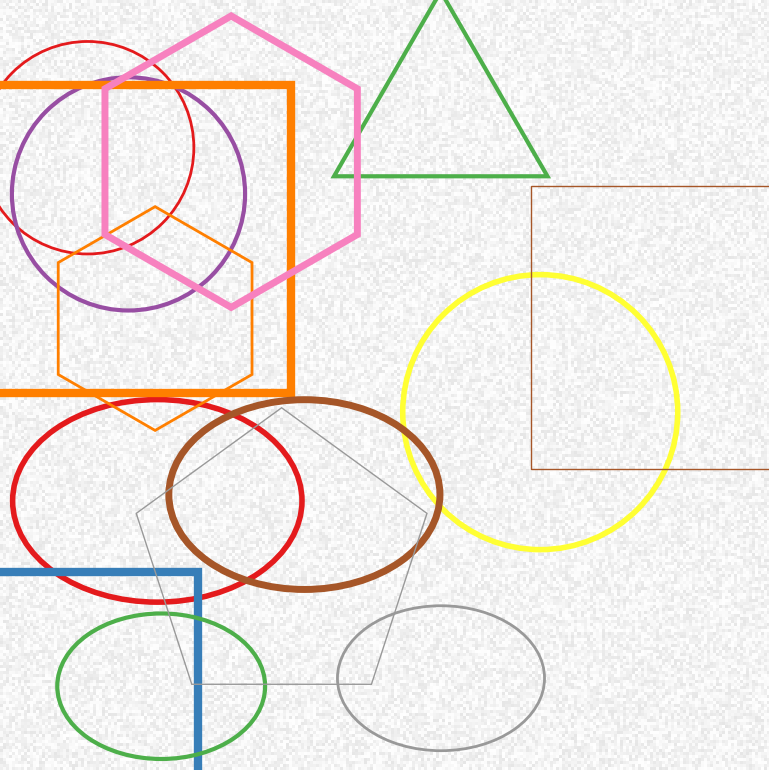[{"shape": "circle", "thickness": 1, "radius": 0.69, "center": [0.114, 0.808]}, {"shape": "oval", "thickness": 2, "radius": 0.94, "center": [0.204, 0.35]}, {"shape": "square", "thickness": 3, "radius": 0.76, "center": [0.106, 0.106]}, {"shape": "oval", "thickness": 1.5, "radius": 0.67, "center": [0.209, 0.109]}, {"shape": "triangle", "thickness": 1.5, "radius": 0.8, "center": [0.572, 0.851]}, {"shape": "circle", "thickness": 1.5, "radius": 0.76, "center": [0.167, 0.748]}, {"shape": "square", "thickness": 3, "radius": 1.0, "center": [0.178, 0.69]}, {"shape": "hexagon", "thickness": 1, "radius": 0.73, "center": [0.201, 0.586]}, {"shape": "circle", "thickness": 2, "radius": 0.89, "center": [0.702, 0.465]}, {"shape": "square", "thickness": 0.5, "radius": 0.92, "center": [0.873, 0.574]}, {"shape": "oval", "thickness": 2.5, "radius": 0.88, "center": [0.395, 0.358]}, {"shape": "hexagon", "thickness": 2.5, "radius": 0.95, "center": [0.3, 0.79]}, {"shape": "oval", "thickness": 1, "radius": 0.67, "center": [0.573, 0.119]}, {"shape": "pentagon", "thickness": 0.5, "radius": 0.99, "center": [0.366, 0.272]}]